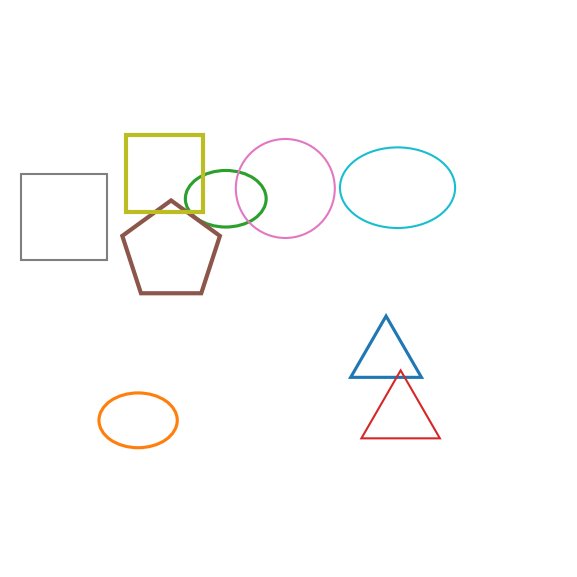[{"shape": "triangle", "thickness": 1.5, "radius": 0.35, "center": [0.669, 0.381]}, {"shape": "oval", "thickness": 1.5, "radius": 0.34, "center": [0.239, 0.271]}, {"shape": "oval", "thickness": 1.5, "radius": 0.35, "center": [0.391, 0.655]}, {"shape": "triangle", "thickness": 1, "radius": 0.39, "center": [0.694, 0.279]}, {"shape": "pentagon", "thickness": 2, "radius": 0.44, "center": [0.296, 0.563]}, {"shape": "circle", "thickness": 1, "radius": 0.43, "center": [0.494, 0.673]}, {"shape": "square", "thickness": 1, "radius": 0.37, "center": [0.111, 0.623]}, {"shape": "square", "thickness": 2, "radius": 0.34, "center": [0.285, 0.698]}, {"shape": "oval", "thickness": 1, "radius": 0.5, "center": [0.688, 0.674]}]